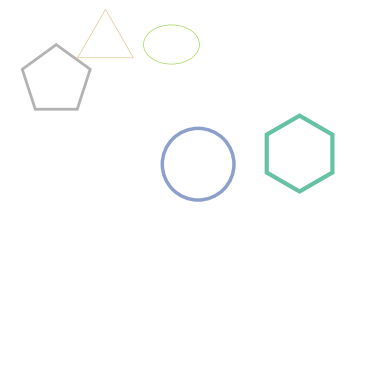[{"shape": "hexagon", "thickness": 3, "radius": 0.49, "center": [0.778, 0.601]}, {"shape": "circle", "thickness": 2.5, "radius": 0.47, "center": [0.515, 0.574]}, {"shape": "oval", "thickness": 0.5, "radius": 0.36, "center": [0.445, 0.884]}, {"shape": "triangle", "thickness": 0.5, "radius": 0.42, "center": [0.274, 0.892]}, {"shape": "pentagon", "thickness": 2, "radius": 0.46, "center": [0.146, 0.791]}]